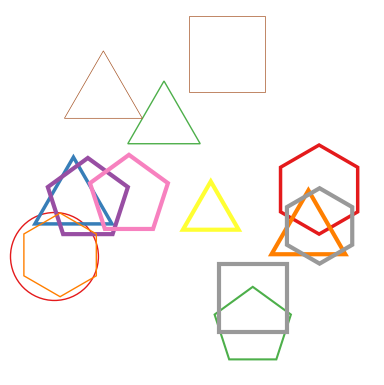[{"shape": "hexagon", "thickness": 2.5, "radius": 0.58, "center": [0.829, 0.508]}, {"shape": "circle", "thickness": 1, "radius": 0.57, "center": [0.141, 0.334]}, {"shape": "triangle", "thickness": 2.5, "radius": 0.58, "center": [0.191, 0.476]}, {"shape": "pentagon", "thickness": 1.5, "radius": 0.52, "center": [0.657, 0.151]}, {"shape": "triangle", "thickness": 1, "radius": 0.54, "center": [0.426, 0.681]}, {"shape": "pentagon", "thickness": 3, "radius": 0.55, "center": [0.228, 0.48]}, {"shape": "triangle", "thickness": 3, "radius": 0.55, "center": [0.801, 0.395]}, {"shape": "hexagon", "thickness": 1, "radius": 0.54, "center": [0.156, 0.338]}, {"shape": "triangle", "thickness": 3, "radius": 0.42, "center": [0.547, 0.445]}, {"shape": "square", "thickness": 0.5, "radius": 0.49, "center": [0.59, 0.861]}, {"shape": "triangle", "thickness": 0.5, "radius": 0.58, "center": [0.268, 0.751]}, {"shape": "pentagon", "thickness": 3, "radius": 0.53, "center": [0.335, 0.491]}, {"shape": "square", "thickness": 3, "radius": 0.44, "center": [0.657, 0.225]}, {"shape": "hexagon", "thickness": 3, "radius": 0.49, "center": [0.83, 0.413]}]